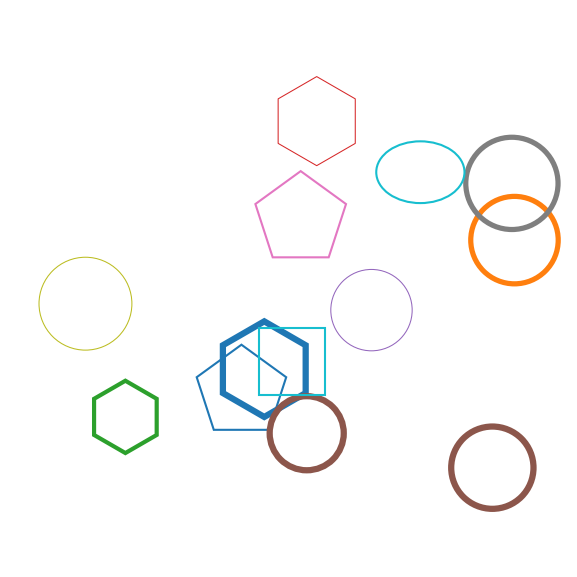[{"shape": "pentagon", "thickness": 1, "radius": 0.41, "center": [0.418, 0.321]}, {"shape": "hexagon", "thickness": 3, "radius": 0.41, "center": [0.458, 0.36]}, {"shape": "circle", "thickness": 2.5, "radius": 0.38, "center": [0.891, 0.583]}, {"shape": "hexagon", "thickness": 2, "radius": 0.31, "center": [0.217, 0.277]}, {"shape": "hexagon", "thickness": 0.5, "radius": 0.39, "center": [0.548, 0.789]}, {"shape": "circle", "thickness": 0.5, "radius": 0.35, "center": [0.643, 0.462]}, {"shape": "circle", "thickness": 3, "radius": 0.32, "center": [0.531, 0.249]}, {"shape": "circle", "thickness": 3, "radius": 0.36, "center": [0.853, 0.189]}, {"shape": "pentagon", "thickness": 1, "radius": 0.41, "center": [0.521, 0.62]}, {"shape": "circle", "thickness": 2.5, "radius": 0.4, "center": [0.886, 0.682]}, {"shape": "circle", "thickness": 0.5, "radius": 0.4, "center": [0.148, 0.473]}, {"shape": "oval", "thickness": 1, "radius": 0.38, "center": [0.728, 0.701]}, {"shape": "square", "thickness": 1, "radius": 0.29, "center": [0.506, 0.373]}]